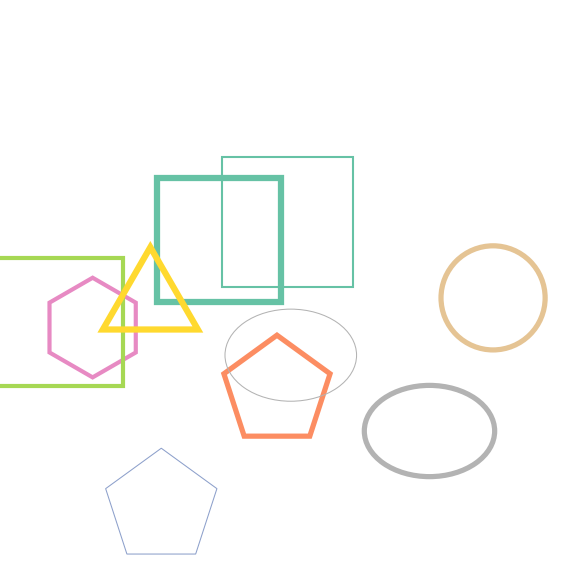[{"shape": "square", "thickness": 1, "radius": 0.57, "center": [0.497, 0.615]}, {"shape": "square", "thickness": 3, "radius": 0.54, "center": [0.38, 0.584]}, {"shape": "pentagon", "thickness": 2.5, "radius": 0.48, "center": [0.48, 0.322]}, {"shape": "pentagon", "thickness": 0.5, "radius": 0.51, "center": [0.279, 0.122]}, {"shape": "hexagon", "thickness": 2, "radius": 0.43, "center": [0.16, 0.432]}, {"shape": "square", "thickness": 2, "radius": 0.55, "center": [0.102, 0.441]}, {"shape": "triangle", "thickness": 3, "radius": 0.47, "center": [0.26, 0.476]}, {"shape": "circle", "thickness": 2.5, "radius": 0.45, "center": [0.854, 0.483]}, {"shape": "oval", "thickness": 0.5, "radius": 0.57, "center": [0.504, 0.384]}, {"shape": "oval", "thickness": 2.5, "radius": 0.56, "center": [0.744, 0.253]}]